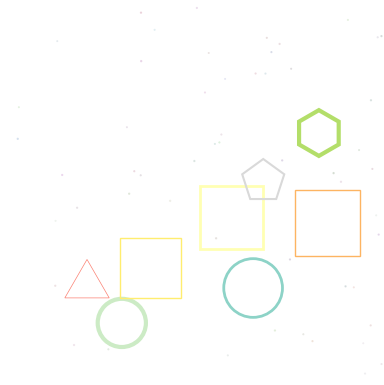[{"shape": "circle", "thickness": 2, "radius": 0.38, "center": [0.657, 0.252]}, {"shape": "square", "thickness": 2, "radius": 0.41, "center": [0.602, 0.436]}, {"shape": "triangle", "thickness": 0.5, "radius": 0.33, "center": [0.226, 0.26]}, {"shape": "square", "thickness": 1, "radius": 0.42, "center": [0.85, 0.421]}, {"shape": "hexagon", "thickness": 3, "radius": 0.3, "center": [0.828, 0.654]}, {"shape": "pentagon", "thickness": 1.5, "radius": 0.29, "center": [0.684, 0.53]}, {"shape": "circle", "thickness": 3, "radius": 0.31, "center": [0.316, 0.161]}, {"shape": "square", "thickness": 1, "radius": 0.39, "center": [0.391, 0.304]}]